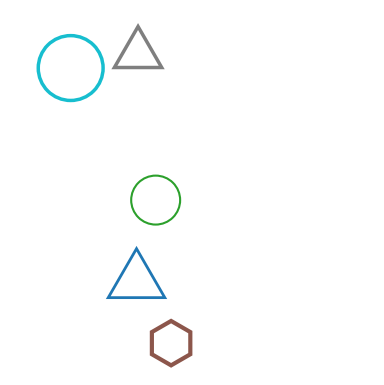[{"shape": "triangle", "thickness": 2, "radius": 0.42, "center": [0.355, 0.269]}, {"shape": "circle", "thickness": 1.5, "radius": 0.32, "center": [0.404, 0.48]}, {"shape": "hexagon", "thickness": 3, "radius": 0.29, "center": [0.444, 0.109]}, {"shape": "triangle", "thickness": 2.5, "radius": 0.35, "center": [0.359, 0.86]}, {"shape": "circle", "thickness": 2.5, "radius": 0.42, "center": [0.184, 0.823]}]